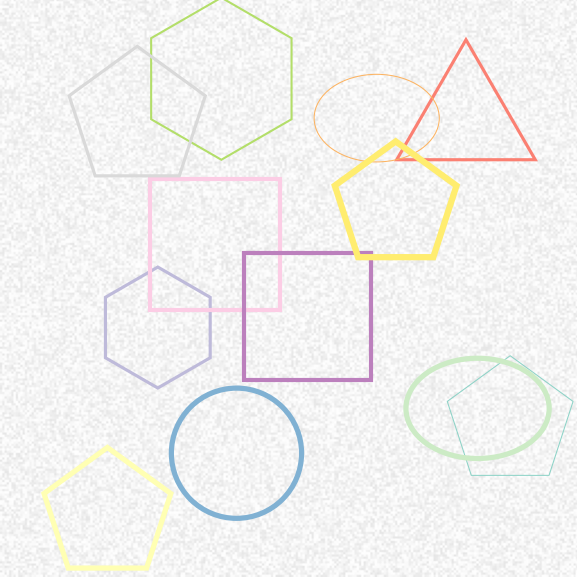[{"shape": "pentagon", "thickness": 0.5, "radius": 0.57, "center": [0.883, 0.269]}, {"shape": "pentagon", "thickness": 2.5, "radius": 0.58, "center": [0.186, 0.109]}, {"shape": "hexagon", "thickness": 1.5, "radius": 0.52, "center": [0.273, 0.432]}, {"shape": "triangle", "thickness": 1.5, "radius": 0.69, "center": [0.807, 0.792]}, {"shape": "circle", "thickness": 2.5, "radius": 0.56, "center": [0.409, 0.214]}, {"shape": "oval", "thickness": 0.5, "radius": 0.54, "center": [0.652, 0.795]}, {"shape": "hexagon", "thickness": 1, "radius": 0.7, "center": [0.383, 0.863]}, {"shape": "square", "thickness": 2, "radius": 0.56, "center": [0.372, 0.576]}, {"shape": "pentagon", "thickness": 1.5, "radius": 0.62, "center": [0.238, 0.795]}, {"shape": "square", "thickness": 2, "radius": 0.55, "center": [0.532, 0.451]}, {"shape": "oval", "thickness": 2.5, "radius": 0.62, "center": [0.827, 0.292]}, {"shape": "pentagon", "thickness": 3, "radius": 0.55, "center": [0.685, 0.643]}]